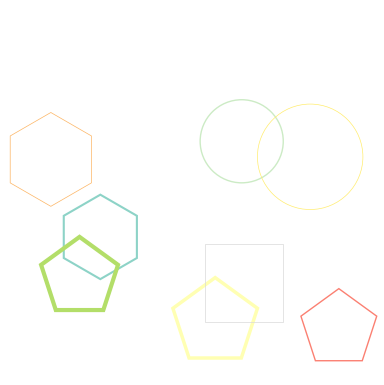[{"shape": "hexagon", "thickness": 1.5, "radius": 0.55, "center": [0.261, 0.385]}, {"shape": "pentagon", "thickness": 2.5, "radius": 0.58, "center": [0.559, 0.164]}, {"shape": "pentagon", "thickness": 1, "radius": 0.52, "center": [0.88, 0.147]}, {"shape": "hexagon", "thickness": 0.5, "radius": 0.61, "center": [0.132, 0.586]}, {"shape": "pentagon", "thickness": 3, "radius": 0.53, "center": [0.207, 0.28]}, {"shape": "square", "thickness": 0.5, "radius": 0.51, "center": [0.635, 0.265]}, {"shape": "circle", "thickness": 1, "radius": 0.54, "center": [0.628, 0.633]}, {"shape": "circle", "thickness": 0.5, "radius": 0.68, "center": [0.806, 0.593]}]